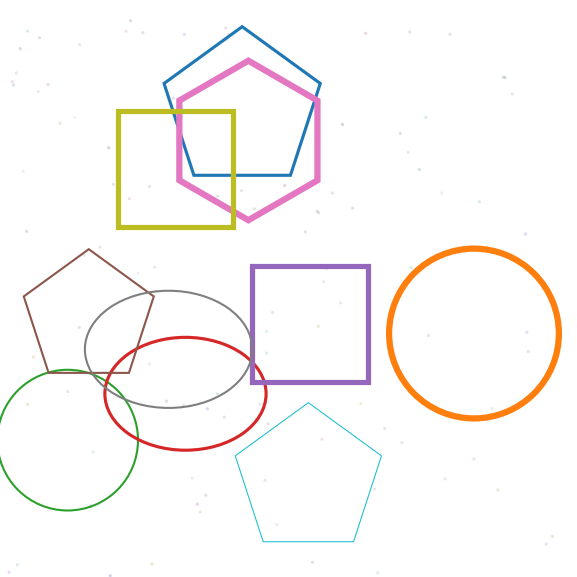[{"shape": "pentagon", "thickness": 1.5, "radius": 0.71, "center": [0.419, 0.811]}, {"shape": "circle", "thickness": 3, "radius": 0.74, "center": [0.821, 0.422]}, {"shape": "circle", "thickness": 1, "radius": 0.61, "center": [0.117, 0.237]}, {"shape": "oval", "thickness": 1.5, "radius": 0.7, "center": [0.321, 0.317]}, {"shape": "square", "thickness": 2.5, "radius": 0.5, "center": [0.537, 0.438]}, {"shape": "pentagon", "thickness": 1, "radius": 0.59, "center": [0.154, 0.449]}, {"shape": "hexagon", "thickness": 3, "radius": 0.69, "center": [0.43, 0.756]}, {"shape": "oval", "thickness": 1, "radius": 0.72, "center": [0.292, 0.394]}, {"shape": "square", "thickness": 2.5, "radius": 0.5, "center": [0.304, 0.707]}, {"shape": "pentagon", "thickness": 0.5, "radius": 0.67, "center": [0.534, 0.169]}]